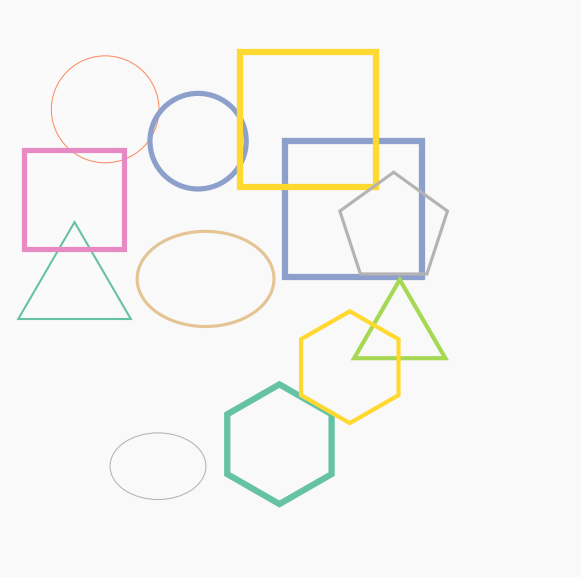[{"shape": "triangle", "thickness": 1, "radius": 0.56, "center": [0.128, 0.503]}, {"shape": "hexagon", "thickness": 3, "radius": 0.52, "center": [0.481, 0.23]}, {"shape": "circle", "thickness": 0.5, "radius": 0.46, "center": [0.181, 0.81]}, {"shape": "circle", "thickness": 2.5, "radius": 0.41, "center": [0.341, 0.755]}, {"shape": "square", "thickness": 3, "radius": 0.59, "center": [0.608, 0.638]}, {"shape": "square", "thickness": 2.5, "radius": 0.43, "center": [0.127, 0.653]}, {"shape": "triangle", "thickness": 2, "radius": 0.45, "center": [0.688, 0.424]}, {"shape": "hexagon", "thickness": 2, "radius": 0.48, "center": [0.602, 0.363]}, {"shape": "square", "thickness": 3, "radius": 0.58, "center": [0.529, 0.792]}, {"shape": "oval", "thickness": 1.5, "radius": 0.59, "center": [0.354, 0.516]}, {"shape": "oval", "thickness": 0.5, "radius": 0.41, "center": [0.272, 0.192]}, {"shape": "pentagon", "thickness": 1.5, "radius": 0.49, "center": [0.677, 0.604]}]